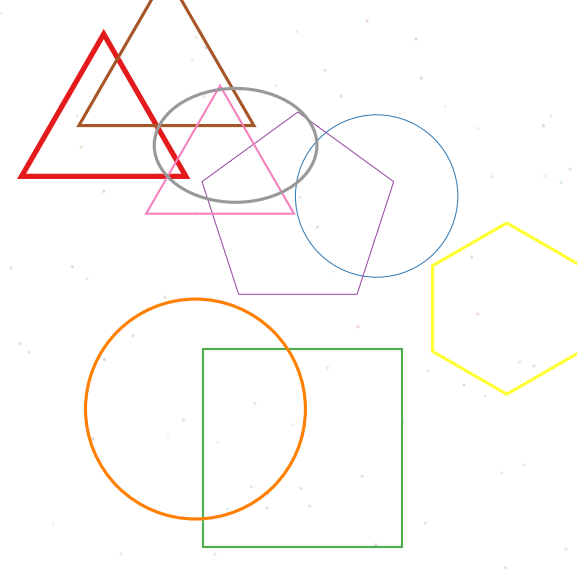[{"shape": "triangle", "thickness": 2.5, "radius": 0.82, "center": [0.18, 0.776]}, {"shape": "circle", "thickness": 0.5, "radius": 0.7, "center": [0.652, 0.66]}, {"shape": "square", "thickness": 1, "radius": 0.86, "center": [0.524, 0.224]}, {"shape": "pentagon", "thickness": 0.5, "radius": 0.87, "center": [0.516, 0.631]}, {"shape": "circle", "thickness": 1.5, "radius": 0.95, "center": [0.338, 0.291]}, {"shape": "hexagon", "thickness": 1.5, "radius": 0.74, "center": [0.878, 0.465]}, {"shape": "triangle", "thickness": 1.5, "radius": 0.87, "center": [0.288, 0.869]}, {"shape": "triangle", "thickness": 1, "radius": 0.74, "center": [0.381, 0.703]}, {"shape": "oval", "thickness": 1.5, "radius": 0.7, "center": [0.408, 0.747]}]